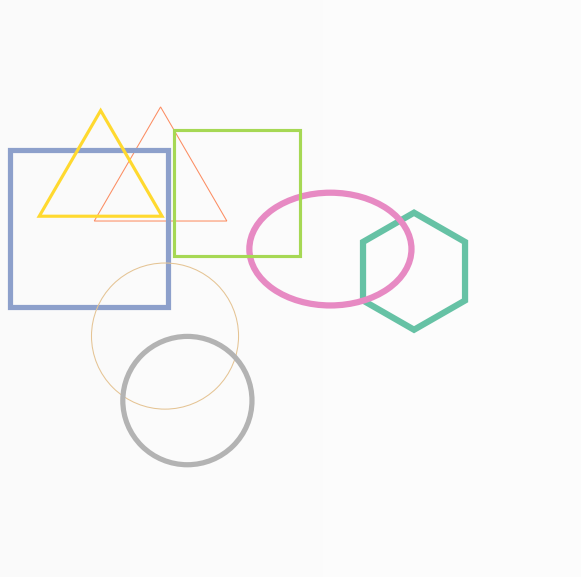[{"shape": "hexagon", "thickness": 3, "radius": 0.51, "center": [0.712, 0.529]}, {"shape": "triangle", "thickness": 0.5, "radius": 0.66, "center": [0.276, 0.682]}, {"shape": "square", "thickness": 2.5, "radius": 0.68, "center": [0.153, 0.603]}, {"shape": "oval", "thickness": 3, "radius": 0.7, "center": [0.568, 0.568]}, {"shape": "square", "thickness": 1.5, "radius": 0.54, "center": [0.408, 0.665]}, {"shape": "triangle", "thickness": 1.5, "radius": 0.61, "center": [0.173, 0.686]}, {"shape": "circle", "thickness": 0.5, "radius": 0.63, "center": [0.284, 0.417]}, {"shape": "circle", "thickness": 2.5, "radius": 0.56, "center": [0.322, 0.306]}]